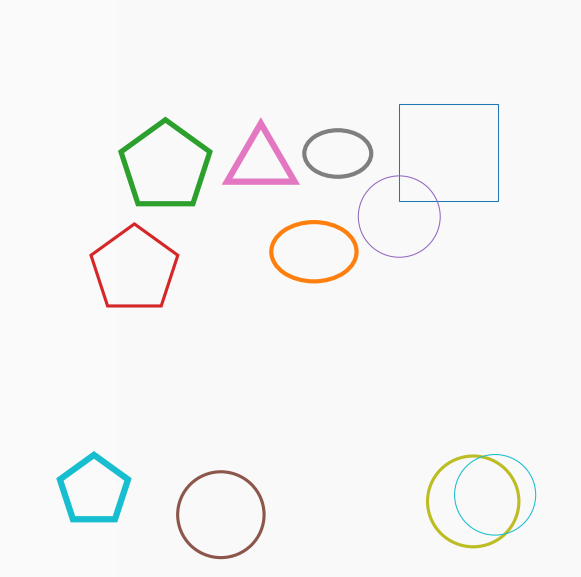[{"shape": "square", "thickness": 0.5, "radius": 0.42, "center": [0.772, 0.735]}, {"shape": "oval", "thickness": 2, "radius": 0.37, "center": [0.54, 0.563]}, {"shape": "pentagon", "thickness": 2.5, "radius": 0.4, "center": [0.285, 0.711]}, {"shape": "pentagon", "thickness": 1.5, "radius": 0.39, "center": [0.231, 0.533]}, {"shape": "circle", "thickness": 0.5, "radius": 0.35, "center": [0.687, 0.624]}, {"shape": "circle", "thickness": 1.5, "radius": 0.37, "center": [0.38, 0.108]}, {"shape": "triangle", "thickness": 3, "radius": 0.34, "center": [0.449, 0.718]}, {"shape": "oval", "thickness": 2, "radius": 0.29, "center": [0.581, 0.733]}, {"shape": "circle", "thickness": 1.5, "radius": 0.39, "center": [0.814, 0.131]}, {"shape": "circle", "thickness": 0.5, "radius": 0.35, "center": [0.852, 0.142]}, {"shape": "pentagon", "thickness": 3, "radius": 0.31, "center": [0.162, 0.15]}]